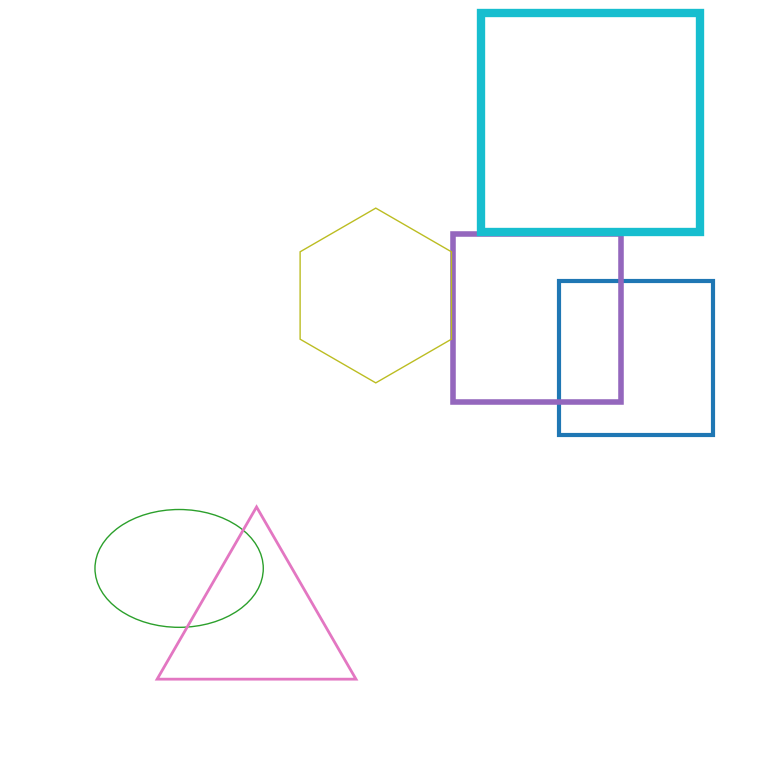[{"shape": "square", "thickness": 1.5, "radius": 0.5, "center": [0.826, 0.535]}, {"shape": "oval", "thickness": 0.5, "radius": 0.55, "center": [0.233, 0.262]}, {"shape": "square", "thickness": 2, "radius": 0.55, "center": [0.697, 0.587]}, {"shape": "triangle", "thickness": 1, "radius": 0.75, "center": [0.333, 0.193]}, {"shape": "hexagon", "thickness": 0.5, "radius": 0.57, "center": [0.488, 0.616]}, {"shape": "square", "thickness": 3, "radius": 0.71, "center": [0.767, 0.841]}]